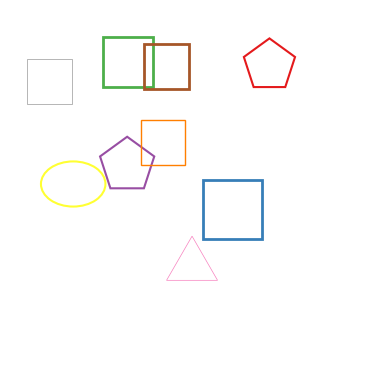[{"shape": "pentagon", "thickness": 1.5, "radius": 0.35, "center": [0.7, 0.83]}, {"shape": "square", "thickness": 2, "radius": 0.38, "center": [0.604, 0.456]}, {"shape": "square", "thickness": 2, "radius": 0.32, "center": [0.332, 0.839]}, {"shape": "pentagon", "thickness": 1.5, "radius": 0.37, "center": [0.33, 0.571]}, {"shape": "square", "thickness": 1, "radius": 0.29, "center": [0.424, 0.63]}, {"shape": "oval", "thickness": 1.5, "radius": 0.42, "center": [0.19, 0.522]}, {"shape": "square", "thickness": 2, "radius": 0.29, "center": [0.433, 0.828]}, {"shape": "triangle", "thickness": 0.5, "radius": 0.38, "center": [0.499, 0.31]}, {"shape": "square", "thickness": 0.5, "radius": 0.29, "center": [0.127, 0.789]}]